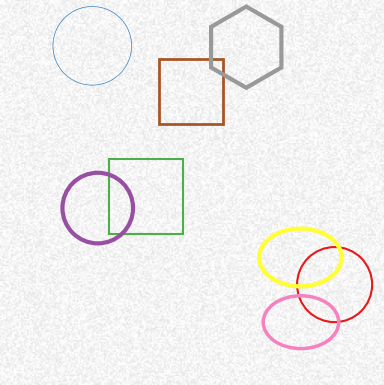[{"shape": "circle", "thickness": 1.5, "radius": 0.49, "center": [0.869, 0.261]}, {"shape": "circle", "thickness": 0.5, "radius": 0.51, "center": [0.24, 0.881]}, {"shape": "square", "thickness": 1.5, "radius": 0.48, "center": [0.379, 0.489]}, {"shape": "circle", "thickness": 3, "radius": 0.46, "center": [0.254, 0.46]}, {"shape": "oval", "thickness": 3, "radius": 0.54, "center": [0.78, 0.331]}, {"shape": "square", "thickness": 2, "radius": 0.42, "center": [0.496, 0.762]}, {"shape": "oval", "thickness": 2.5, "radius": 0.49, "center": [0.782, 0.163]}, {"shape": "hexagon", "thickness": 3, "radius": 0.53, "center": [0.64, 0.877]}]